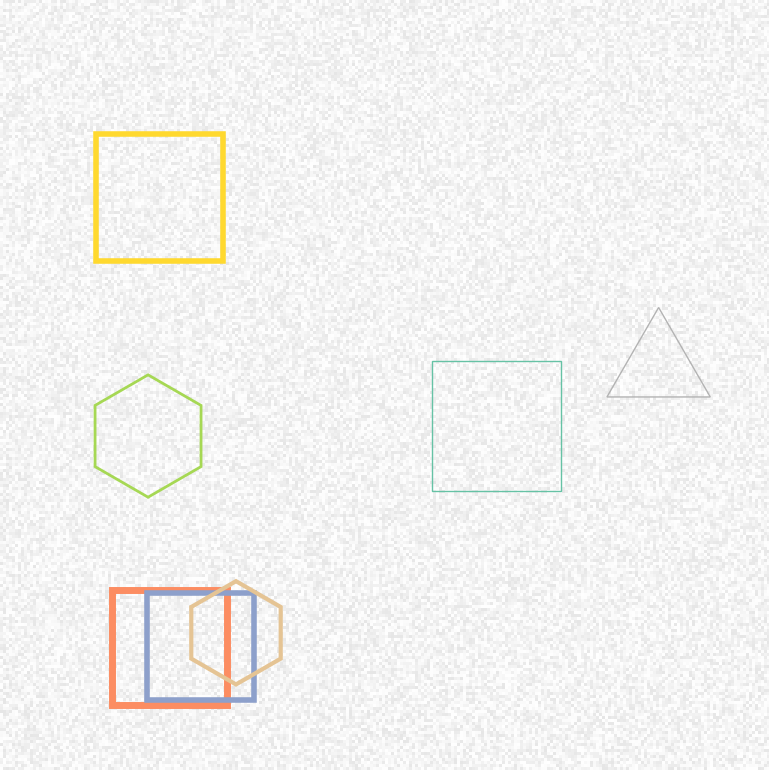[{"shape": "square", "thickness": 0.5, "radius": 0.42, "center": [0.645, 0.447]}, {"shape": "square", "thickness": 2.5, "radius": 0.37, "center": [0.22, 0.159]}, {"shape": "square", "thickness": 2, "radius": 0.35, "center": [0.26, 0.16]}, {"shape": "hexagon", "thickness": 1, "radius": 0.4, "center": [0.192, 0.434]}, {"shape": "square", "thickness": 2, "radius": 0.41, "center": [0.207, 0.743]}, {"shape": "hexagon", "thickness": 1.5, "radius": 0.34, "center": [0.306, 0.178]}, {"shape": "triangle", "thickness": 0.5, "radius": 0.39, "center": [0.855, 0.523]}]